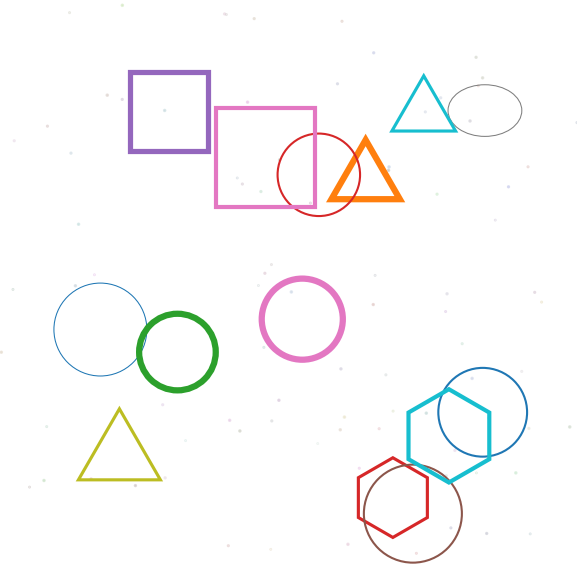[{"shape": "circle", "thickness": 0.5, "radius": 0.4, "center": [0.174, 0.429]}, {"shape": "circle", "thickness": 1, "radius": 0.38, "center": [0.836, 0.285]}, {"shape": "triangle", "thickness": 3, "radius": 0.34, "center": [0.633, 0.688]}, {"shape": "circle", "thickness": 3, "radius": 0.33, "center": [0.307, 0.39]}, {"shape": "circle", "thickness": 1, "radius": 0.36, "center": [0.552, 0.696]}, {"shape": "hexagon", "thickness": 1.5, "radius": 0.34, "center": [0.68, 0.137]}, {"shape": "square", "thickness": 2.5, "radius": 0.34, "center": [0.292, 0.806]}, {"shape": "circle", "thickness": 1, "radius": 0.42, "center": [0.715, 0.11]}, {"shape": "circle", "thickness": 3, "radius": 0.35, "center": [0.523, 0.446]}, {"shape": "square", "thickness": 2, "radius": 0.43, "center": [0.46, 0.727]}, {"shape": "oval", "thickness": 0.5, "radius": 0.32, "center": [0.84, 0.808]}, {"shape": "triangle", "thickness": 1.5, "radius": 0.41, "center": [0.207, 0.209]}, {"shape": "hexagon", "thickness": 2, "radius": 0.4, "center": [0.777, 0.244]}, {"shape": "triangle", "thickness": 1.5, "radius": 0.32, "center": [0.734, 0.804]}]